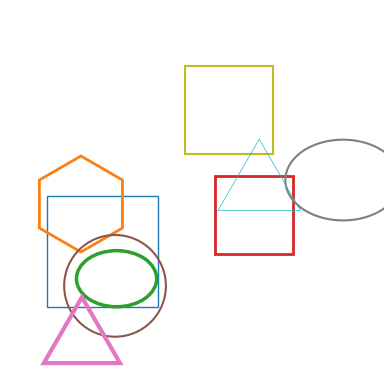[{"shape": "square", "thickness": 1, "radius": 0.72, "center": [0.267, 0.346]}, {"shape": "hexagon", "thickness": 2, "radius": 0.62, "center": [0.21, 0.47]}, {"shape": "oval", "thickness": 2.5, "radius": 0.52, "center": [0.303, 0.276]}, {"shape": "square", "thickness": 2, "radius": 0.51, "center": [0.659, 0.441]}, {"shape": "circle", "thickness": 1.5, "radius": 0.66, "center": [0.299, 0.258]}, {"shape": "triangle", "thickness": 3, "radius": 0.57, "center": [0.213, 0.114]}, {"shape": "oval", "thickness": 1.5, "radius": 0.75, "center": [0.891, 0.532]}, {"shape": "square", "thickness": 1.5, "radius": 0.57, "center": [0.595, 0.715]}, {"shape": "triangle", "thickness": 0.5, "radius": 0.62, "center": [0.673, 0.515]}]